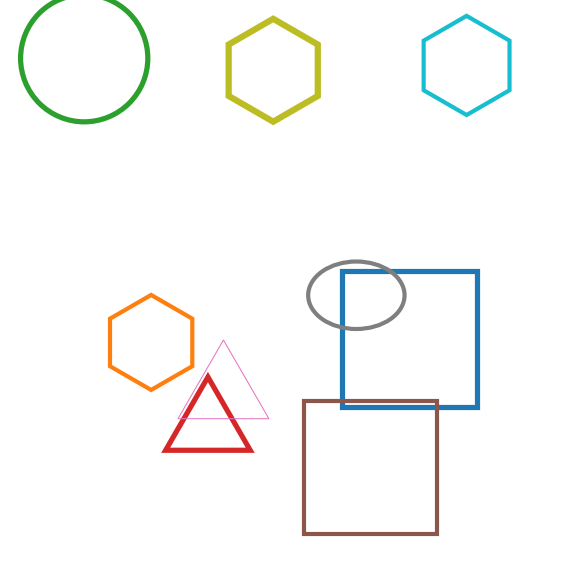[{"shape": "square", "thickness": 2.5, "radius": 0.59, "center": [0.709, 0.412]}, {"shape": "hexagon", "thickness": 2, "radius": 0.41, "center": [0.262, 0.406]}, {"shape": "circle", "thickness": 2.5, "radius": 0.55, "center": [0.146, 0.898]}, {"shape": "triangle", "thickness": 2.5, "radius": 0.42, "center": [0.36, 0.262]}, {"shape": "square", "thickness": 2, "radius": 0.58, "center": [0.641, 0.19]}, {"shape": "triangle", "thickness": 0.5, "radius": 0.45, "center": [0.387, 0.32]}, {"shape": "oval", "thickness": 2, "radius": 0.42, "center": [0.617, 0.488]}, {"shape": "hexagon", "thickness": 3, "radius": 0.45, "center": [0.473, 0.877]}, {"shape": "hexagon", "thickness": 2, "radius": 0.43, "center": [0.808, 0.886]}]